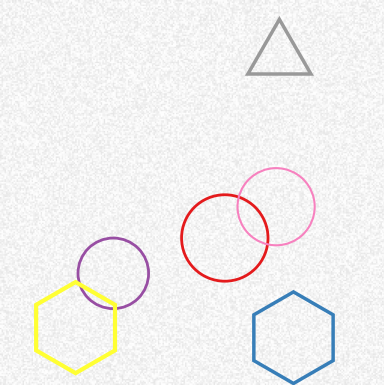[{"shape": "circle", "thickness": 2, "radius": 0.56, "center": [0.584, 0.382]}, {"shape": "hexagon", "thickness": 2.5, "radius": 0.59, "center": [0.762, 0.123]}, {"shape": "circle", "thickness": 2, "radius": 0.46, "center": [0.294, 0.29]}, {"shape": "hexagon", "thickness": 3, "radius": 0.59, "center": [0.196, 0.149]}, {"shape": "circle", "thickness": 1.5, "radius": 0.5, "center": [0.717, 0.463]}, {"shape": "triangle", "thickness": 2.5, "radius": 0.47, "center": [0.726, 0.855]}]